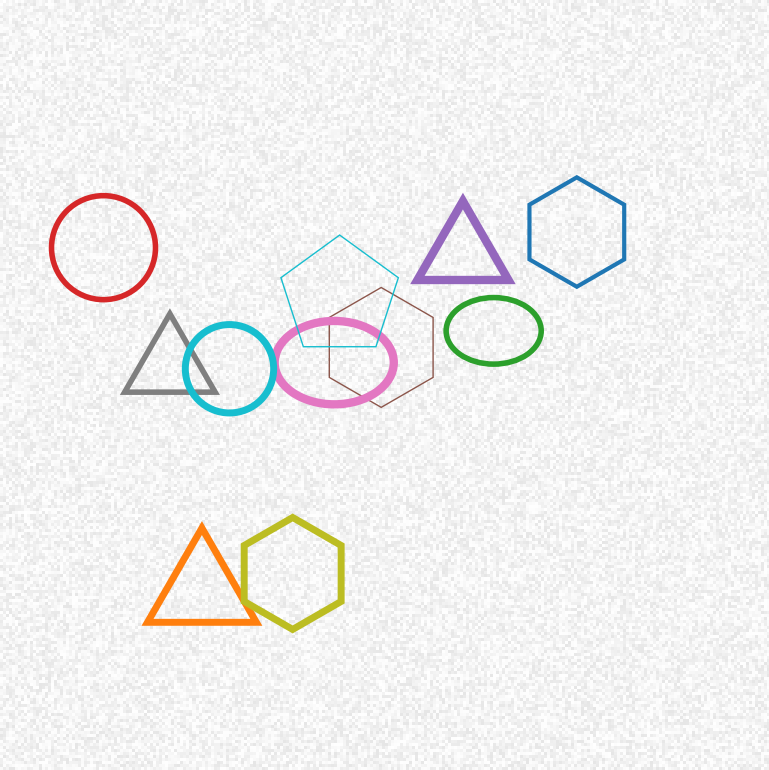[{"shape": "hexagon", "thickness": 1.5, "radius": 0.36, "center": [0.749, 0.699]}, {"shape": "triangle", "thickness": 2.5, "radius": 0.41, "center": [0.262, 0.233]}, {"shape": "oval", "thickness": 2, "radius": 0.31, "center": [0.641, 0.57]}, {"shape": "circle", "thickness": 2, "radius": 0.34, "center": [0.134, 0.678]}, {"shape": "triangle", "thickness": 3, "radius": 0.34, "center": [0.601, 0.671]}, {"shape": "hexagon", "thickness": 0.5, "radius": 0.39, "center": [0.495, 0.549]}, {"shape": "oval", "thickness": 3, "radius": 0.39, "center": [0.434, 0.529]}, {"shape": "triangle", "thickness": 2, "radius": 0.34, "center": [0.221, 0.525]}, {"shape": "hexagon", "thickness": 2.5, "radius": 0.36, "center": [0.38, 0.255]}, {"shape": "pentagon", "thickness": 0.5, "radius": 0.4, "center": [0.441, 0.615]}, {"shape": "circle", "thickness": 2.5, "radius": 0.29, "center": [0.298, 0.521]}]